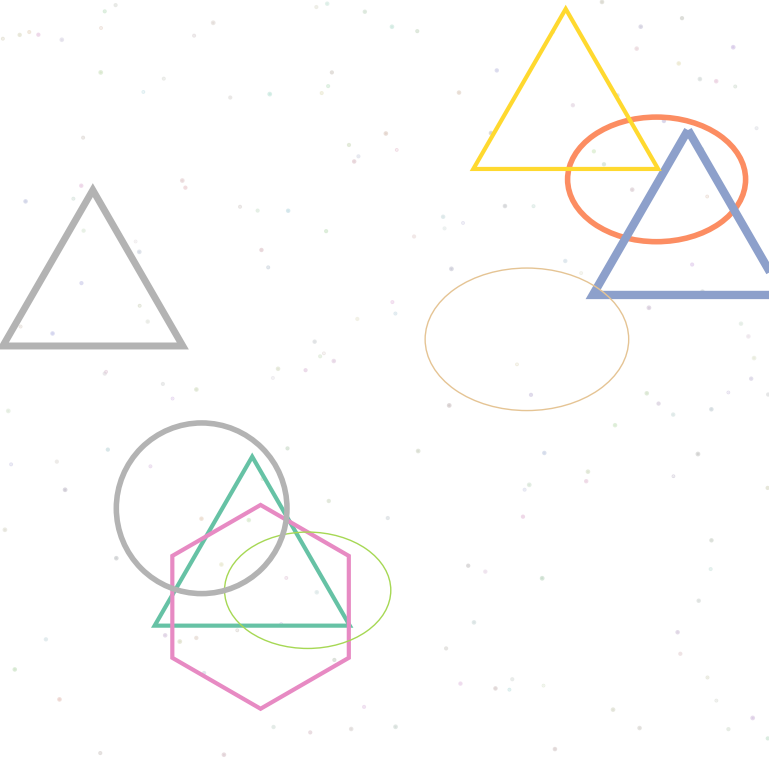[{"shape": "triangle", "thickness": 1.5, "radius": 0.73, "center": [0.328, 0.261]}, {"shape": "oval", "thickness": 2, "radius": 0.58, "center": [0.853, 0.767]}, {"shape": "triangle", "thickness": 3, "radius": 0.71, "center": [0.894, 0.688]}, {"shape": "hexagon", "thickness": 1.5, "radius": 0.66, "center": [0.338, 0.212]}, {"shape": "oval", "thickness": 0.5, "radius": 0.54, "center": [0.4, 0.233]}, {"shape": "triangle", "thickness": 1.5, "radius": 0.69, "center": [0.735, 0.85]}, {"shape": "oval", "thickness": 0.5, "radius": 0.66, "center": [0.684, 0.559]}, {"shape": "triangle", "thickness": 2.5, "radius": 0.67, "center": [0.121, 0.618]}, {"shape": "circle", "thickness": 2, "radius": 0.55, "center": [0.262, 0.34]}]